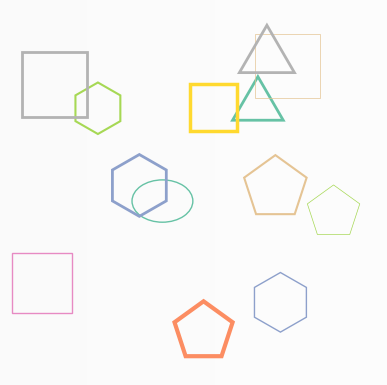[{"shape": "oval", "thickness": 1, "radius": 0.39, "center": [0.419, 0.478]}, {"shape": "triangle", "thickness": 2, "radius": 0.38, "center": [0.666, 0.725]}, {"shape": "pentagon", "thickness": 3, "radius": 0.39, "center": [0.525, 0.139]}, {"shape": "hexagon", "thickness": 1, "radius": 0.39, "center": [0.724, 0.215]}, {"shape": "hexagon", "thickness": 2, "radius": 0.4, "center": [0.36, 0.518]}, {"shape": "square", "thickness": 1, "radius": 0.39, "center": [0.109, 0.266]}, {"shape": "hexagon", "thickness": 1.5, "radius": 0.33, "center": [0.253, 0.719]}, {"shape": "pentagon", "thickness": 0.5, "radius": 0.36, "center": [0.861, 0.449]}, {"shape": "square", "thickness": 2.5, "radius": 0.3, "center": [0.551, 0.721]}, {"shape": "pentagon", "thickness": 1.5, "radius": 0.42, "center": [0.711, 0.512]}, {"shape": "square", "thickness": 0.5, "radius": 0.42, "center": [0.742, 0.829]}, {"shape": "triangle", "thickness": 2, "radius": 0.41, "center": [0.689, 0.852]}, {"shape": "square", "thickness": 2, "radius": 0.42, "center": [0.14, 0.78]}]